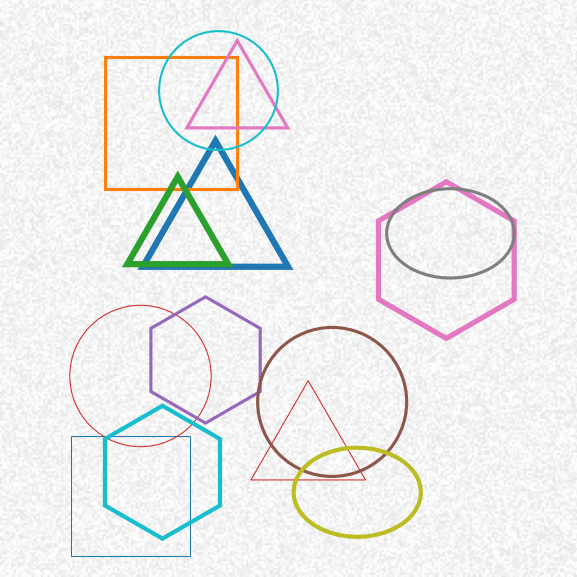[{"shape": "square", "thickness": 0.5, "radius": 0.52, "center": [0.226, 0.141]}, {"shape": "triangle", "thickness": 3, "radius": 0.73, "center": [0.373, 0.61]}, {"shape": "square", "thickness": 1.5, "radius": 0.57, "center": [0.297, 0.786]}, {"shape": "triangle", "thickness": 3, "radius": 0.5, "center": [0.308, 0.592]}, {"shape": "triangle", "thickness": 0.5, "radius": 0.57, "center": [0.534, 0.225]}, {"shape": "circle", "thickness": 0.5, "radius": 0.61, "center": [0.243, 0.348]}, {"shape": "hexagon", "thickness": 1.5, "radius": 0.55, "center": [0.356, 0.376]}, {"shape": "circle", "thickness": 1.5, "radius": 0.65, "center": [0.575, 0.303]}, {"shape": "hexagon", "thickness": 2.5, "radius": 0.68, "center": [0.773, 0.549]}, {"shape": "triangle", "thickness": 1.5, "radius": 0.5, "center": [0.411, 0.828]}, {"shape": "oval", "thickness": 1.5, "radius": 0.55, "center": [0.78, 0.595]}, {"shape": "oval", "thickness": 2, "radius": 0.55, "center": [0.619, 0.147]}, {"shape": "circle", "thickness": 1, "radius": 0.51, "center": [0.378, 0.842]}, {"shape": "hexagon", "thickness": 2, "radius": 0.58, "center": [0.281, 0.181]}]